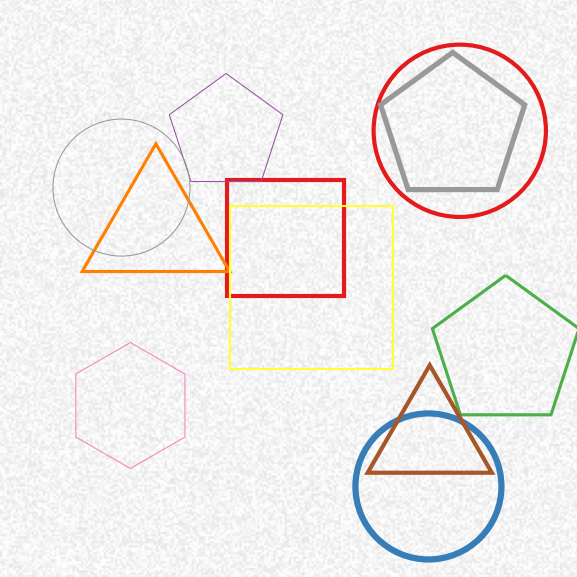[{"shape": "square", "thickness": 2, "radius": 0.5, "center": [0.494, 0.587]}, {"shape": "circle", "thickness": 2, "radius": 0.75, "center": [0.796, 0.773]}, {"shape": "circle", "thickness": 3, "radius": 0.63, "center": [0.742, 0.157]}, {"shape": "pentagon", "thickness": 1.5, "radius": 0.67, "center": [0.876, 0.389]}, {"shape": "pentagon", "thickness": 0.5, "radius": 0.52, "center": [0.392, 0.768]}, {"shape": "triangle", "thickness": 1.5, "radius": 0.74, "center": [0.27, 0.603]}, {"shape": "square", "thickness": 1, "radius": 0.71, "center": [0.54, 0.501]}, {"shape": "triangle", "thickness": 2, "radius": 0.62, "center": [0.744, 0.243]}, {"shape": "hexagon", "thickness": 0.5, "radius": 0.55, "center": [0.226, 0.297]}, {"shape": "circle", "thickness": 0.5, "radius": 0.59, "center": [0.21, 0.674]}, {"shape": "pentagon", "thickness": 2.5, "radius": 0.66, "center": [0.784, 0.777]}]